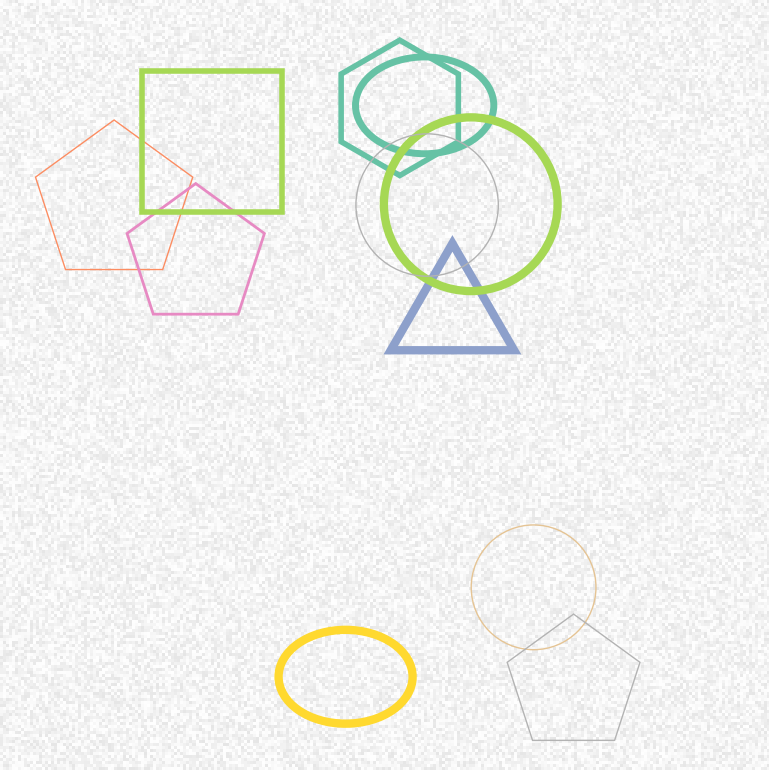[{"shape": "oval", "thickness": 2.5, "radius": 0.45, "center": [0.551, 0.863]}, {"shape": "hexagon", "thickness": 2, "radius": 0.44, "center": [0.519, 0.86]}, {"shape": "pentagon", "thickness": 0.5, "radius": 0.54, "center": [0.148, 0.737]}, {"shape": "triangle", "thickness": 3, "radius": 0.46, "center": [0.588, 0.591]}, {"shape": "pentagon", "thickness": 1, "radius": 0.47, "center": [0.254, 0.668]}, {"shape": "square", "thickness": 2, "radius": 0.46, "center": [0.275, 0.816]}, {"shape": "circle", "thickness": 3, "radius": 0.56, "center": [0.611, 0.735]}, {"shape": "oval", "thickness": 3, "radius": 0.44, "center": [0.449, 0.121]}, {"shape": "circle", "thickness": 0.5, "radius": 0.41, "center": [0.693, 0.237]}, {"shape": "circle", "thickness": 0.5, "radius": 0.46, "center": [0.555, 0.734]}, {"shape": "pentagon", "thickness": 0.5, "radius": 0.45, "center": [0.745, 0.112]}]